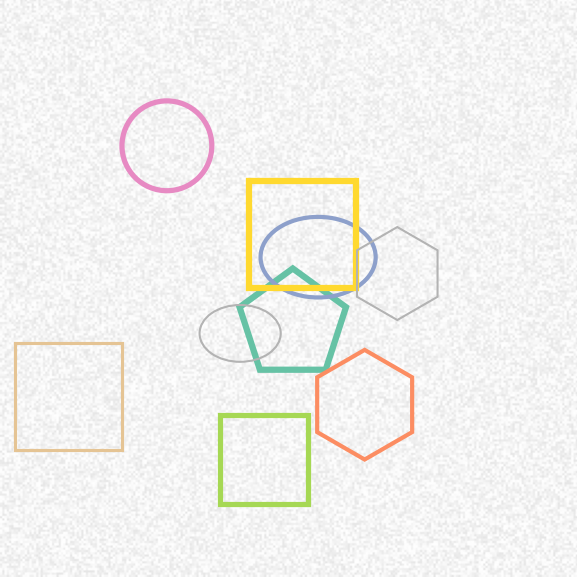[{"shape": "pentagon", "thickness": 3, "radius": 0.48, "center": [0.507, 0.437]}, {"shape": "hexagon", "thickness": 2, "radius": 0.47, "center": [0.631, 0.298]}, {"shape": "oval", "thickness": 2, "radius": 0.5, "center": [0.551, 0.554]}, {"shape": "circle", "thickness": 2.5, "radius": 0.39, "center": [0.289, 0.747]}, {"shape": "square", "thickness": 2.5, "radius": 0.38, "center": [0.457, 0.203]}, {"shape": "square", "thickness": 3, "radius": 0.46, "center": [0.523, 0.593]}, {"shape": "square", "thickness": 1.5, "radius": 0.46, "center": [0.118, 0.313]}, {"shape": "hexagon", "thickness": 1, "radius": 0.4, "center": [0.688, 0.525]}, {"shape": "oval", "thickness": 1, "radius": 0.35, "center": [0.416, 0.422]}]